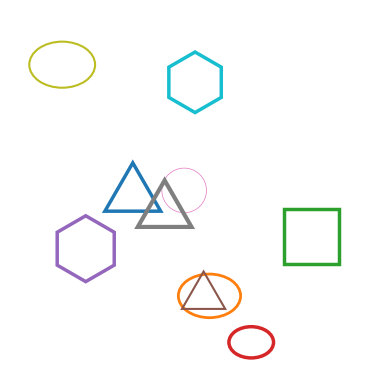[{"shape": "triangle", "thickness": 2.5, "radius": 0.42, "center": [0.345, 0.493]}, {"shape": "oval", "thickness": 2, "radius": 0.4, "center": [0.544, 0.231]}, {"shape": "square", "thickness": 2.5, "radius": 0.36, "center": [0.81, 0.385]}, {"shape": "oval", "thickness": 2.5, "radius": 0.29, "center": [0.653, 0.111]}, {"shape": "hexagon", "thickness": 2.5, "radius": 0.43, "center": [0.223, 0.354]}, {"shape": "triangle", "thickness": 1.5, "radius": 0.32, "center": [0.529, 0.23]}, {"shape": "circle", "thickness": 0.5, "radius": 0.29, "center": [0.478, 0.505]}, {"shape": "triangle", "thickness": 3, "radius": 0.4, "center": [0.428, 0.451]}, {"shape": "oval", "thickness": 1.5, "radius": 0.43, "center": [0.162, 0.832]}, {"shape": "hexagon", "thickness": 2.5, "radius": 0.39, "center": [0.507, 0.786]}]